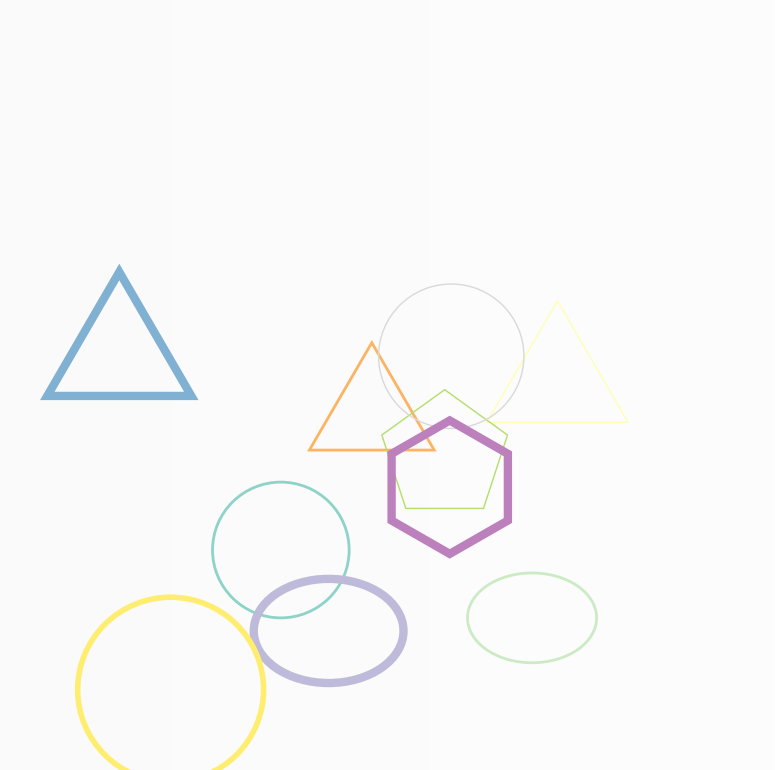[{"shape": "circle", "thickness": 1, "radius": 0.44, "center": [0.362, 0.286]}, {"shape": "triangle", "thickness": 0.5, "radius": 0.53, "center": [0.719, 0.504]}, {"shape": "oval", "thickness": 3, "radius": 0.48, "center": [0.424, 0.181]}, {"shape": "triangle", "thickness": 3, "radius": 0.54, "center": [0.154, 0.539]}, {"shape": "triangle", "thickness": 1, "radius": 0.46, "center": [0.48, 0.462]}, {"shape": "pentagon", "thickness": 0.5, "radius": 0.43, "center": [0.574, 0.409]}, {"shape": "circle", "thickness": 0.5, "radius": 0.47, "center": [0.582, 0.537]}, {"shape": "hexagon", "thickness": 3, "radius": 0.43, "center": [0.58, 0.367]}, {"shape": "oval", "thickness": 1, "radius": 0.42, "center": [0.687, 0.198]}, {"shape": "circle", "thickness": 2, "radius": 0.6, "center": [0.22, 0.104]}]